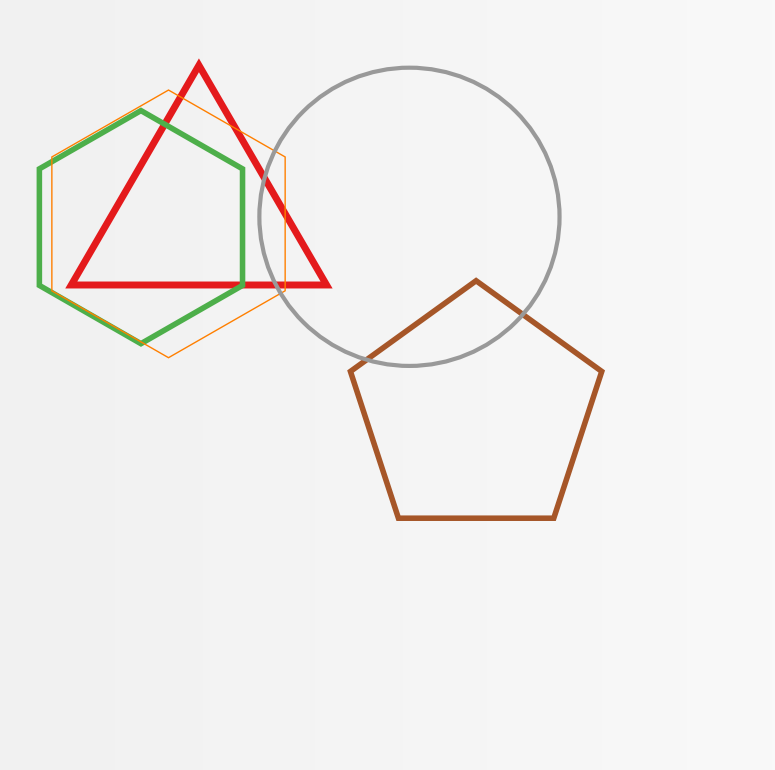[{"shape": "triangle", "thickness": 2.5, "radius": 0.95, "center": [0.257, 0.725]}, {"shape": "hexagon", "thickness": 2, "radius": 0.76, "center": [0.182, 0.705]}, {"shape": "hexagon", "thickness": 0.5, "radius": 0.87, "center": [0.217, 0.709]}, {"shape": "pentagon", "thickness": 2, "radius": 0.85, "center": [0.614, 0.465]}, {"shape": "circle", "thickness": 1.5, "radius": 0.97, "center": [0.528, 0.718]}]